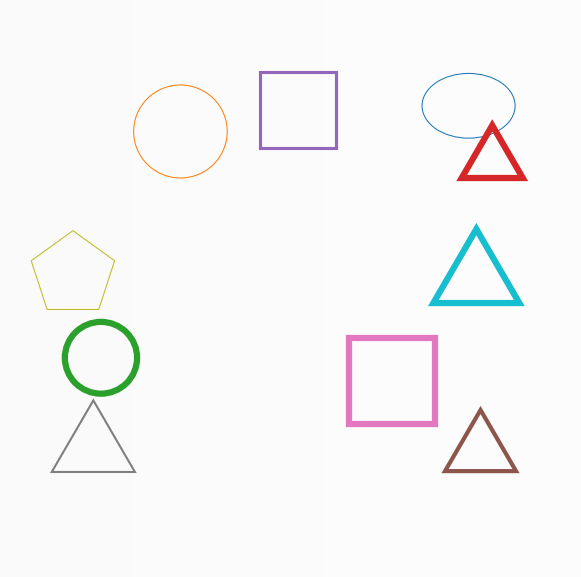[{"shape": "oval", "thickness": 0.5, "radius": 0.4, "center": [0.806, 0.816]}, {"shape": "circle", "thickness": 0.5, "radius": 0.4, "center": [0.31, 0.771]}, {"shape": "circle", "thickness": 3, "radius": 0.31, "center": [0.174, 0.38]}, {"shape": "triangle", "thickness": 3, "radius": 0.3, "center": [0.847, 0.721]}, {"shape": "square", "thickness": 1.5, "radius": 0.33, "center": [0.513, 0.809]}, {"shape": "triangle", "thickness": 2, "radius": 0.35, "center": [0.827, 0.219]}, {"shape": "square", "thickness": 3, "radius": 0.37, "center": [0.674, 0.34]}, {"shape": "triangle", "thickness": 1, "radius": 0.41, "center": [0.161, 0.223]}, {"shape": "pentagon", "thickness": 0.5, "radius": 0.38, "center": [0.125, 0.524]}, {"shape": "triangle", "thickness": 3, "radius": 0.43, "center": [0.82, 0.517]}]